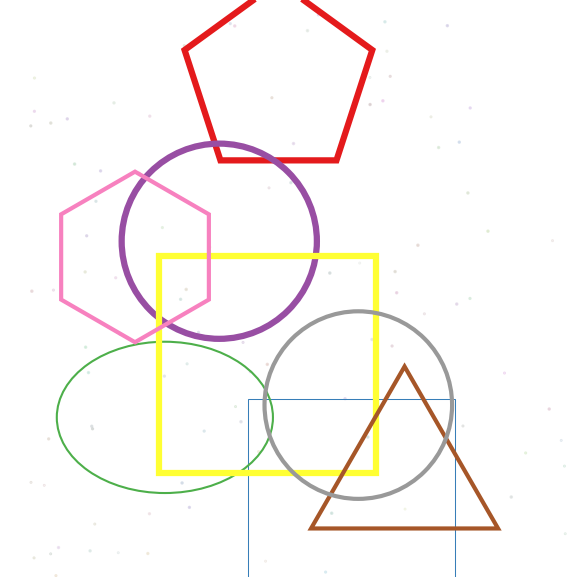[{"shape": "pentagon", "thickness": 3, "radius": 0.85, "center": [0.482, 0.86]}, {"shape": "square", "thickness": 0.5, "radius": 0.9, "center": [0.609, 0.128]}, {"shape": "oval", "thickness": 1, "radius": 0.94, "center": [0.285, 0.276]}, {"shape": "circle", "thickness": 3, "radius": 0.85, "center": [0.38, 0.581]}, {"shape": "square", "thickness": 3, "radius": 0.94, "center": [0.463, 0.368]}, {"shape": "triangle", "thickness": 2, "radius": 0.93, "center": [0.701, 0.178]}, {"shape": "hexagon", "thickness": 2, "radius": 0.74, "center": [0.234, 0.554]}, {"shape": "circle", "thickness": 2, "radius": 0.81, "center": [0.62, 0.298]}]